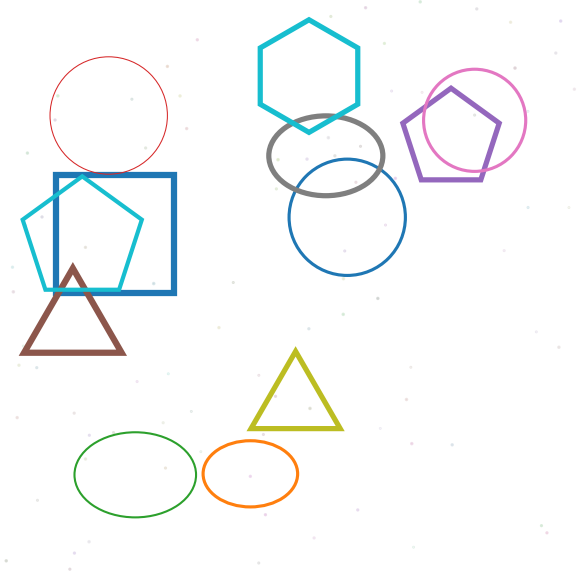[{"shape": "circle", "thickness": 1.5, "radius": 0.5, "center": [0.601, 0.623]}, {"shape": "square", "thickness": 3, "radius": 0.51, "center": [0.199, 0.594]}, {"shape": "oval", "thickness": 1.5, "radius": 0.41, "center": [0.434, 0.179]}, {"shape": "oval", "thickness": 1, "radius": 0.53, "center": [0.234, 0.177]}, {"shape": "circle", "thickness": 0.5, "radius": 0.51, "center": [0.188, 0.799]}, {"shape": "pentagon", "thickness": 2.5, "radius": 0.44, "center": [0.781, 0.759]}, {"shape": "triangle", "thickness": 3, "radius": 0.49, "center": [0.126, 0.437]}, {"shape": "circle", "thickness": 1.5, "radius": 0.44, "center": [0.822, 0.791]}, {"shape": "oval", "thickness": 2.5, "radius": 0.49, "center": [0.564, 0.729]}, {"shape": "triangle", "thickness": 2.5, "radius": 0.45, "center": [0.512, 0.302]}, {"shape": "pentagon", "thickness": 2, "radius": 0.54, "center": [0.142, 0.585]}, {"shape": "hexagon", "thickness": 2.5, "radius": 0.49, "center": [0.535, 0.867]}]